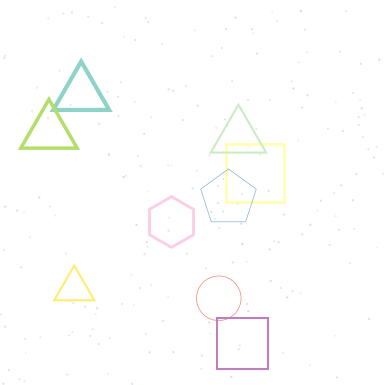[{"shape": "triangle", "thickness": 3, "radius": 0.42, "center": [0.211, 0.756]}, {"shape": "square", "thickness": 2, "radius": 0.38, "center": [0.662, 0.55]}, {"shape": "circle", "thickness": 0.5, "radius": 0.29, "center": [0.568, 0.225]}, {"shape": "pentagon", "thickness": 0.5, "radius": 0.38, "center": [0.593, 0.485]}, {"shape": "triangle", "thickness": 2.5, "radius": 0.42, "center": [0.127, 0.658]}, {"shape": "hexagon", "thickness": 2, "radius": 0.33, "center": [0.445, 0.423]}, {"shape": "square", "thickness": 1.5, "radius": 0.33, "center": [0.631, 0.108]}, {"shape": "triangle", "thickness": 1.5, "radius": 0.41, "center": [0.619, 0.645]}, {"shape": "triangle", "thickness": 1.5, "radius": 0.3, "center": [0.193, 0.25]}]